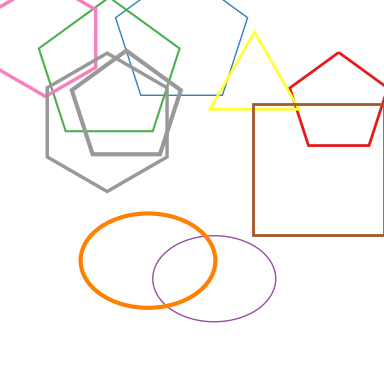[{"shape": "pentagon", "thickness": 2, "radius": 0.67, "center": [0.88, 0.73]}, {"shape": "pentagon", "thickness": 1, "radius": 0.9, "center": [0.472, 0.898]}, {"shape": "pentagon", "thickness": 1.5, "radius": 0.96, "center": [0.284, 0.815]}, {"shape": "oval", "thickness": 1, "radius": 0.8, "center": [0.557, 0.276]}, {"shape": "oval", "thickness": 3, "radius": 0.88, "center": [0.384, 0.323]}, {"shape": "triangle", "thickness": 2, "radius": 0.67, "center": [0.661, 0.783]}, {"shape": "square", "thickness": 2, "radius": 0.85, "center": [0.827, 0.561]}, {"shape": "hexagon", "thickness": 2.5, "radius": 0.75, "center": [0.118, 0.9]}, {"shape": "hexagon", "thickness": 2.5, "radius": 0.9, "center": [0.278, 0.682]}, {"shape": "pentagon", "thickness": 3, "radius": 0.74, "center": [0.328, 0.72]}]